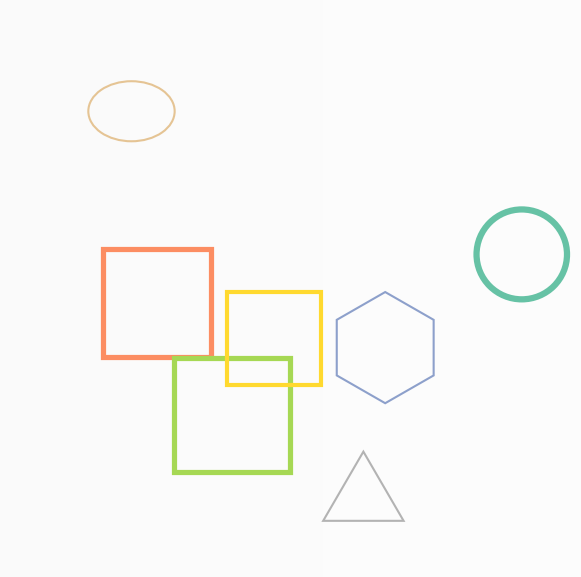[{"shape": "circle", "thickness": 3, "radius": 0.39, "center": [0.898, 0.559]}, {"shape": "square", "thickness": 2.5, "radius": 0.47, "center": [0.271, 0.475]}, {"shape": "hexagon", "thickness": 1, "radius": 0.48, "center": [0.663, 0.397]}, {"shape": "square", "thickness": 2.5, "radius": 0.5, "center": [0.4, 0.28]}, {"shape": "square", "thickness": 2, "radius": 0.4, "center": [0.471, 0.413]}, {"shape": "oval", "thickness": 1, "radius": 0.37, "center": [0.226, 0.807]}, {"shape": "triangle", "thickness": 1, "radius": 0.4, "center": [0.625, 0.137]}]